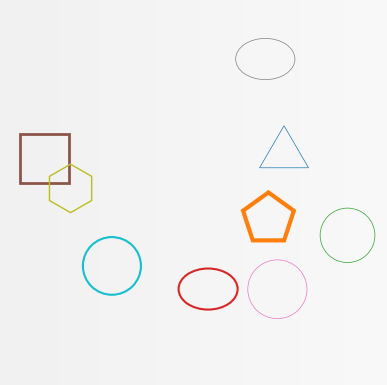[{"shape": "triangle", "thickness": 0.5, "radius": 0.36, "center": [0.733, 0.601]}, {"shape": "pentagon", "thickness": 3, "radius": 0.34, "center": [0.693, 0.431]}, {"shape": "circle", "thickness": 0.5, "radius": 0.35, "center": [0.897, 0.389]}, {"shape": "oval", "thickness": 1.5, "radius": 0.38, "center": [0.537, 0.249]}, {"shape": "square", "thickness": 2, "radius": 0.32, "center": [0.115, 0.589]}, {"shape": "circle", "thickness": 0.5, "radius": 0.38, "center": [0.716, 0.249]}, {"shape": "oval", "thickness": 0.5, "radius": 0.38, "center": [0.685, 0.847]}, {"shape": "hexagon", "thickness": 1, "radius": 0.31, "center": [0.182, 0.511]}, {"shape": "circle", "thickness": 1.5, "radius": 0.37, "center": [0.289, 0.309]}]